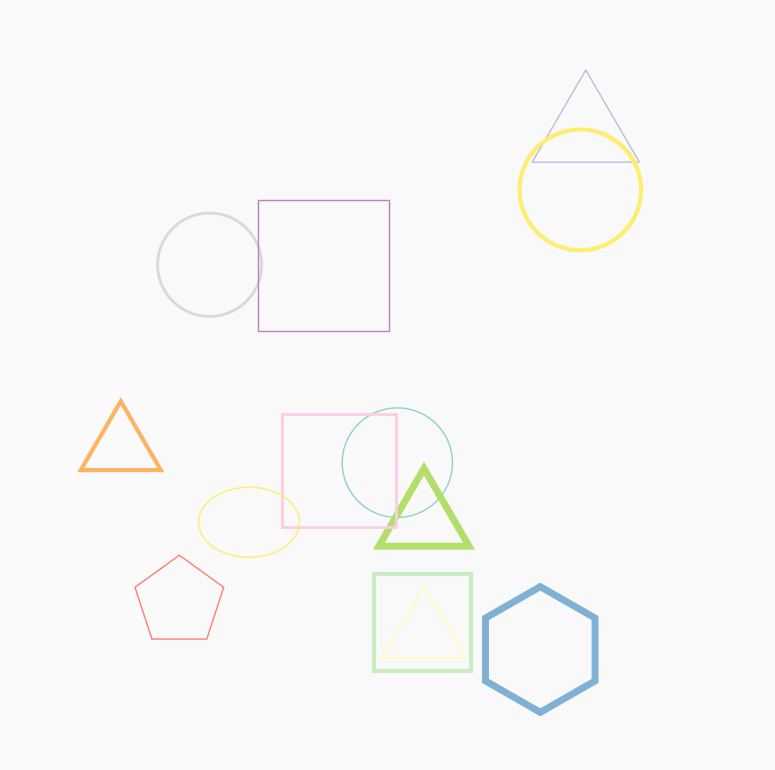[{"shape": "circle", "thickness": 0.5, "radius": 0.36, "center": [0.513, 0.399]}, {"shape": "triangle", "thickness": 0.5, "radius": 0.31, "center": [0.547, 0.176]}, {"shape": "triangle", "thickness": 0.5, "radius": 0.4, "center": [0.756, 0.829]}, {"shape": "pentagon", "thickness": 0.5, "radius": 0.3, "center": [0.231, 0.219]}, {"shape": "hexagon", "thickness": 2.5, "radius": 0.41, "center": [0.697, 0.156]}, {"shape": "triangle", "thickness": 1.5, "radius": 0.3, "center": [0.156, 0.419]}, {"shape": "triangle", "thickness": 2.5, "radius": 0.34, "center": [0.547, 0.324]}, {"shape": "square", "thickness": 1, "radius": 0.37, "center": [0.438, 0.389]}, {"shape": "circle", "thickness": 1, "radius": 0.34, "center": [0.27, 0.656]}, {"shape": "square", "thickness": 0.5, "radius": 0.42, "center": [0.417, 0.655]}, {"shape": "square", "thickness": 1.5, "radius": 0.31, "center": [0.545, 0.192]}, {"shape": "circle", "thickness": 1.5, "radius": 0.39, "center": [0.749, 0.753]}, {"shape": "oval", "thickness": 0.5, "radius": 0.33, "center": [0.321, 0.322]}]